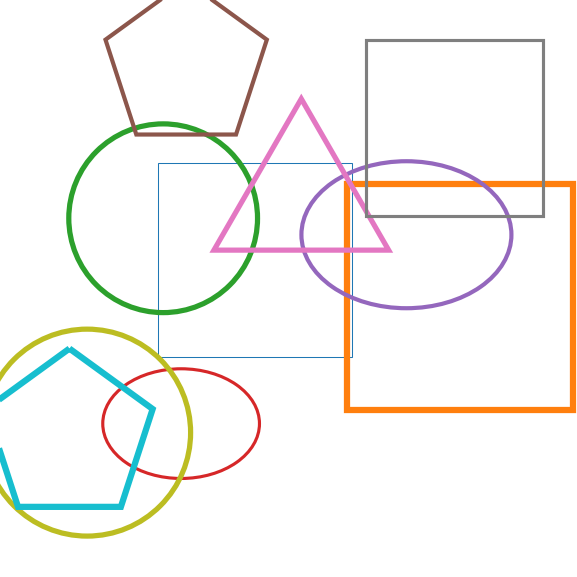[{"shape": "square", "thickness": 0.5, "radius": 0.84, "center": [0.441, 0.548]}, {"shape": "square", "thickness": 3, "radius": 0.98, "center": [0.796, 0.484]}, {"shape": "circle", "thickness": 2.5, "radius": 0.82, "center": [0.283, 0.621]}, {"shape": "oval", "thickness": 1.5, "radius": 0.68, "center": [0.314, 0.266]}, {"shape": "oval", "thickness": 2, "radius": 0.91, "center": [0.704, 0.593]}, {"shape": "pentagon", "thickness": 2, "radius": 0.73, "center": [0.322, 0.885]}, {"shape": "triangle", "thickness": 2.5, "radius": 0.87, "center": [0.522, 0.653]}, {"shape": "square", "thickness": 1.5, "radius": 0.76, "center": [0.787, 0.778]}, {"shape": "circle", "thickness": 2.5, "radius": 0.9, "center": [0.151, 0.25]}, {"shape": "pentagon", "thickness": 3, "radius": 0.76, "center": [0.12, 0.244]}]